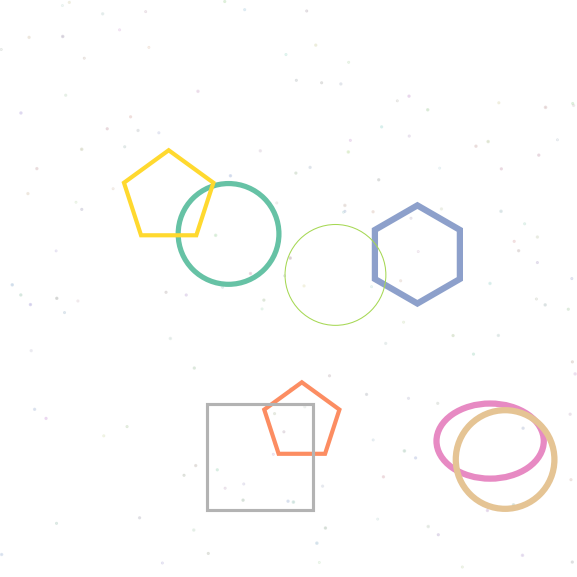[{"shape": "circle", "thickness": 2.5, "radius": 0.44, "center": [0.396, 0.594]}, {"shape": "pentagon", "thickness": 2, "radius": 0.34, "center": [0.523, 0.269]}, {"shape": "hexagon", "thickness": 3, "radius": 0.42, "center": [0.723, 0.559]}, {"shape": "oval", "thickness": 3, "radius": 0.46, "center": [0.849, 0.235]}, {"shape": "circle", "thickness": 0.5, "radius": 0.44, "center": [0.581, 0.523]}, {"shape": "pentagon", "thickness": 2, "radius": 0.41, "center": [0.292, 0.658]}, {"shape": "circle", "thickness": 3, "radius": 0.43, "center": [0.875, 0.203]}, {"shape": "square", "thickness": 1.5, "radius": 0.46, "center": [0.45, 0.208]}]